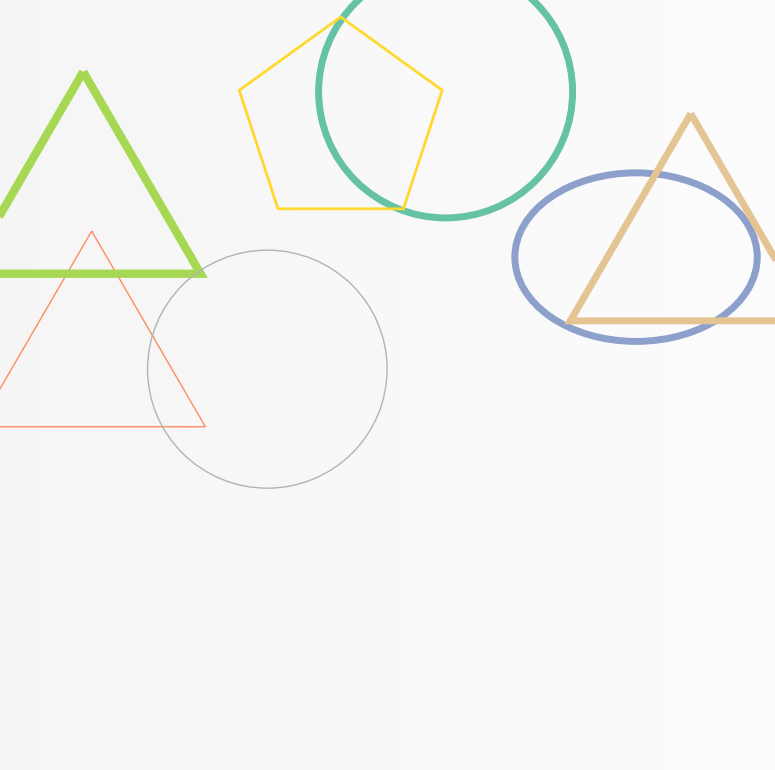[{"shape": "circle", "thickness": 2.5, "radius": 0.82, "center": [0.575, 0.881]}, {"shape": "triangle", "thickness": 0.5, "radius": 0.85, "center": [0.118, 0.53]}, {"shape": "oval", "thickness": 2.5, "radius": 0.78, "center": [0.821, 0.666]}, {"shape": "triangle", "thickness": 3, "radius": 0.87, "center": [0.107, 0.732]}, {"shape": "pentagon", "thickness": 1, "radius": 0.69, "center": [0.44, 0.84]}, {"shape": "triangle", "thickness": 2.5, "radius": 0.9, "center": [0.891, 0.673]}, {"shape": "circle", "thickness": 0.5, "radius": 0.77, "center": [0.345, 0.521]}]